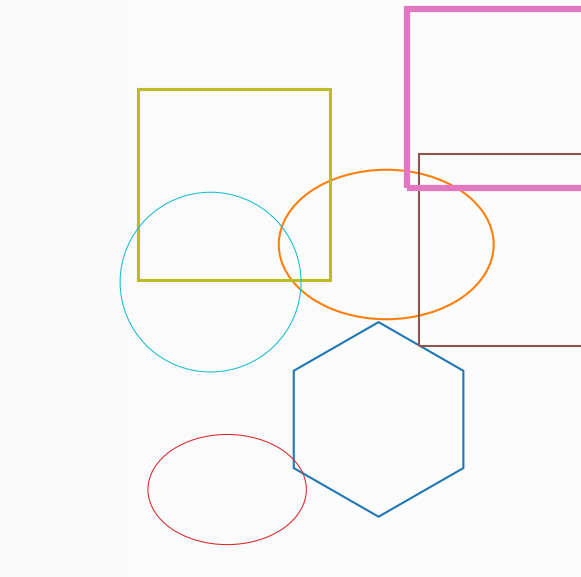[{"shape": "hexagon", "thickness": 1, "radius": 0.84, "center": [0.651, 0.273]}, {"shape": "oval", "thickness": 1, "radius": 0.92, "center": [0.664, 0.576]}, {"shape": "oval", "thickness": 0.5, "radius": 0.68, "center": [0.391, 0.151]}, {"shape": "square", "thickness": 1, "radius": 0.83, "center": [0.887, 0.567]}, {"shape": "square", "thickness": 3, "radius": 0.78, "center": [0.856, 0.829]}, {"shape": "square", "thickness": 1.5, "radius": 0.83, "center": [0.402, 0.68]}, {"shape": "circle", "thickness": 0.5, "radius": 0.78, "center": [0.362, 0.511]}]